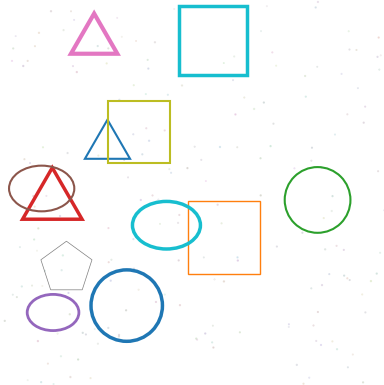[{"shape": "circle", "thickness": 2.5, "radius": 0.46, "center": [0.329, 0.206]}, {"shape": "triangle", "thickness": 1.5, "radius": 0.34, "center": [0.279, 0.621]}, {"shape": "square", "thickness": 1, "radius": 0.47, "center": [0.583, 0.383]}, {"shape": "circle", "thickness": 1.5, "radius": 0.43, "center": [0.825, 0.481]}, {"shape": "triangle", "thickness": 2.5, "radius": 0.45, "center": [0.136, 0.475]}, {"shape": "oval", "thickness": 2, "radius": 0.34, "center": [0.138, 0.188]}, {"shape": "oval", "thickness": 1.5, "radius": 0.42, "center": [0.108, 0.51]}, {"shape": "triangle", "thickness": 3, "radius": 0.35, "center": [0.245, 0.895]}, {"shape": "pentagon", "thickness": 0.5, "radius": 0.35, "center": [0.173, 0.304]}, {"shape": "square", "thickness": 1.5, "radius": 0.4, "center": [0.361, 0.657]}, {"shape": "oval", "thickness": 2.5, "radius": 0.44, "center": [0.432, 0.415]}, {"shape": "square", "thickness": 2.5, "radius": 0.45, "center": [0.553, 0.895]}]